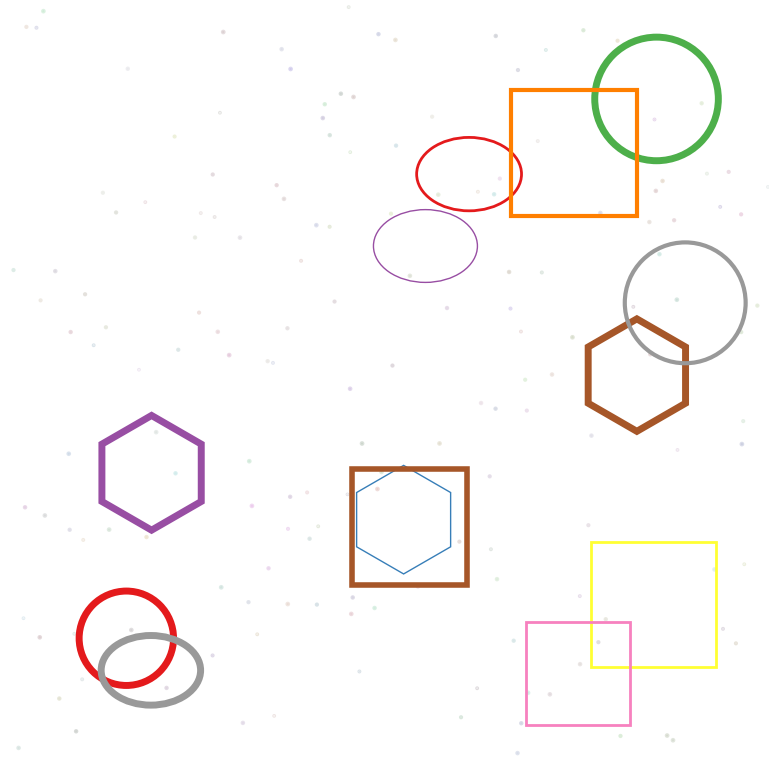[{"shape": "circle", "thickness": 2.5, "radius": 0.31, "center": [0.164, 0.171]}, {"shape": "oval", "thickness": 1, "radius": 0.34, "center": [0.609, 0.774]}, {"shape": "hexagon", "thickness": 0.5, "radius": 0.35, "center": [0.524, 0.325]}, {"shape": "circle", "thickness": 2.5, "radius": 0.4, "center": [0.853, 0.872]}, {"shape": "hexagon", "thickness": 2.5, "radius": 0.37, "center": [0.197, 0.386]}, {"shape": "oval", "thickness": 0.5, "radius": 0.34, "center": [0.553, 0.681]}, {"shape": "square", "thickness": 1.5, "radius": 0.41, "center": [0.745, 0.801]}, {"shape": "square", "thickness": 1, "radius": 0.41, "center": [0.849, 0.215]}, {"shape": "square", "thickness": 2, "radius": 0.37, "center": [0.532, 0.316]}, {"shape": "hexagon", "thickness": 2.5, "radius": 0.37, "center": [0.827, 0.513]}, {"shape": "square", "thickness": 1, "radius": 0.34, "center": [0.751, 0.125]}, {"shape": "oval", "thickness": 2.5, "radius": 0.32, "center": [0.196, 0.129]}, {"shape": "circle", "thickness": 1.5, "radius": 0.39, "center": [0.89, 0.607]}]